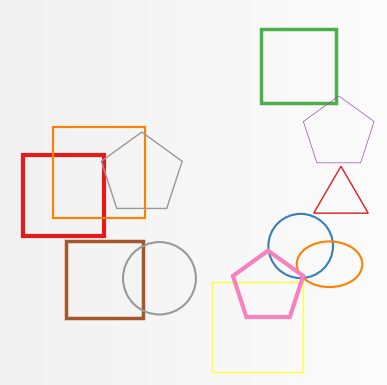[{"shape": "square", "thickness": 3, "radius": 0.53, "center": [0.164, 0.493]}, {"shape": "triangle", "thickness": 1, "radius": 0.41, "center": [0.88, 0.487]}, {"shape": "circle", "thickness": 1.5, "radius": 0.42, "center": [0.776, 0.361]}, {"shape": "square", "thickness": 2.5, "radius": 0.48, "center": [0.77, 0.829]}, {"shape": "pentagon", "thickness": 0.5, "radius": 0.48, "center": [0.874, 0.655]}, {"shape": "oval", "thickness": 1.5, "radius": 0.42, "center": [0.85, 0.314]}, {"shape": "square", "thickness": 1.5, "radius": 0.59, "center": [0.256, 0.553]}, {"shape": "square", "thickness": 1, "radius": 0.58, "center": [0.664, 0.15]}, {"shape": "square", "thickness": 2.5, "radius": 0.5, "center": [0.271, 0.274]}, {"shape": "pentagon", "thickness": 3, "radius": 0.48, "center": [0.692, 0.254]}, {"shape": "pentagon", "thickness": 1, "radius": 0.55, "center": [0.366, 0.547]}, {"shape": "circle", "thickness": 1.5, "radius": 0.47, "center": [0.412, 0.277]}]